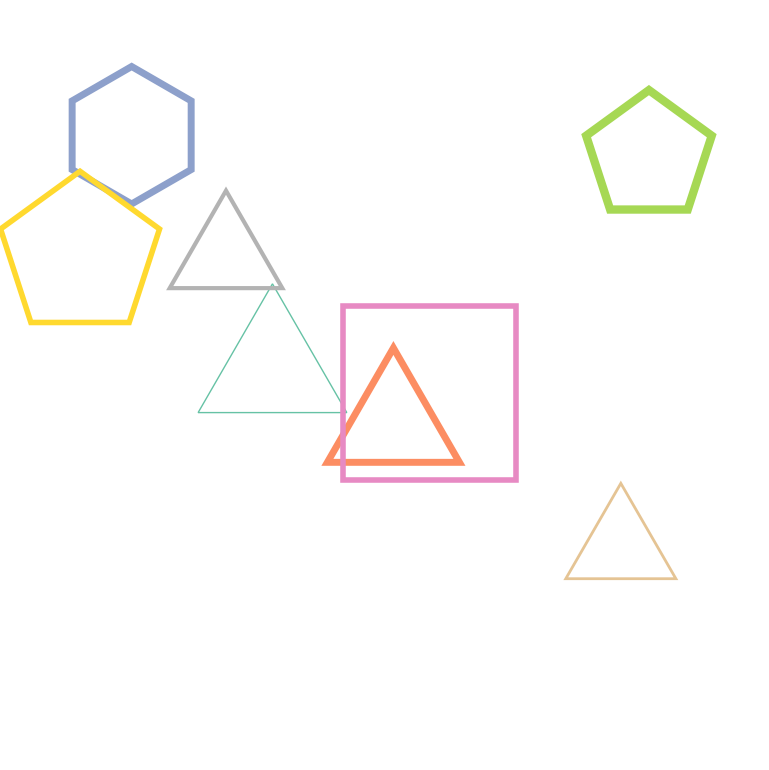[{"shape": "triangle", "thickness": 0.5, "radius": 0.56, "center": [0.354, 0.52]}, {"shape": "triangle", "thickness": 2.5, "radius": 0.5, "center": [0.511, 0.449]}, {"shape": "hexagon", "thickness": 2.5, "radius": 0.45, "center": [0.171, 0.824]}, {"shape": "square", "thickness": 2, "radius": 0.56, "center": [0.558, 0.49]}, {"shape": "pentagon", "thickness": 3, "radius": 0.43, "center": [0.843, 0.797]}, {"shape": "pentagon", "thickness": 2, "radius": 0.54, "center": [0.104, 0.669]}, {"shape": "triangle", "thickness": 1, "radius": 0.41, "center": [0.806, 0.29]}, {"shape": "triangle", "thickness": 1.5, "radius": 0.42, "center": [0.294, 0.668]}]